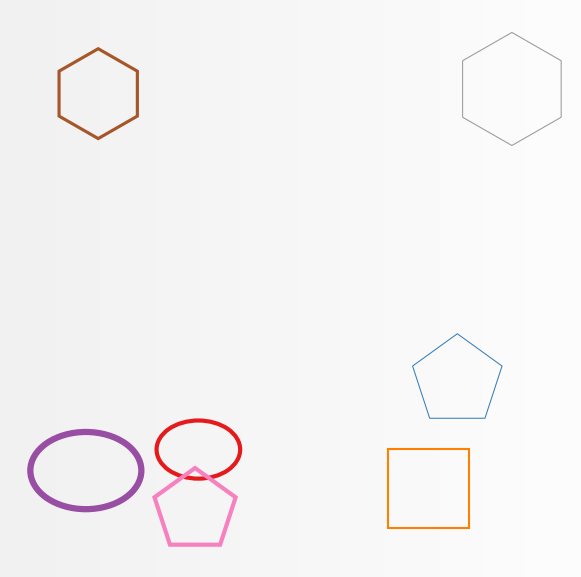[{"shape": "oval", "thickness": 2, "radius": 0.36, "center": [0.341, 0.221]}, {"shape": "pentagon", "thickness": 0.5, "radius": 0.4, "center": [0.787, 0.34]}, {"shape": "oval", "thickness": 3, "radius": 0.48, "center": [0.148, 0.184]}, {"shape": "square", "thickness": 1, "radius": 0.35, "center": [0.737, 0.153]}, {"shape": "hexagon", "thickness": 1.5, "radius": 0.39, "center": [0.169, 0.837]}, {"shape": "pentagon", "thickness": 2, "radius": 0.37, "center": [0.336, 0.115]}, {"shape": "hexagon", "thickness": 0.5, "radius": 0.49, "center": [0.881, 0.845]}]